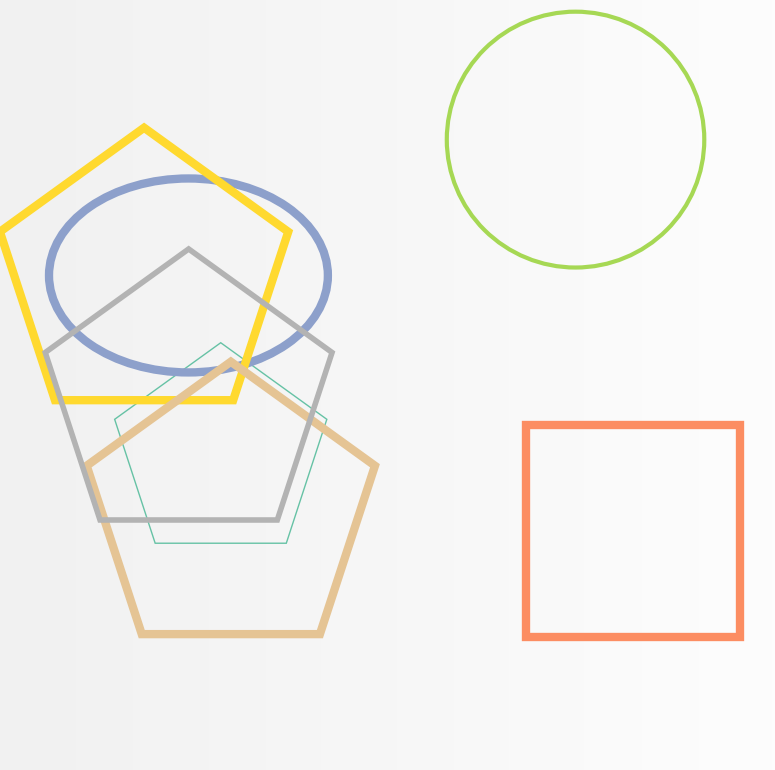[{"shape": "pentagon", "thickness": 0.5, "radius": 0.72, "center": [0.285, 0.411]}, {"shape": "square", "thickness": 3, "radius": 0.69, "center": [0.817, 0.31]}, {"shape": "oval", "thickness": 3, "radius": 0.9, "center": [0.243, 0.642]}, {"shape": "circle", "thickness": 1.5, "radius": 0.83, "center": [0.743, 0.819]}, {"shape": "pentagon", "thickness": 3, "radius": 0.98, "center": [0.186, 0.639]}, {"shape": "pentagon", "thickness": 3, "radius": 0.98, "center": [0.298, 0.335]}, {"shape": "pentagon", "thickness": 2, "radius": 0.97, "center": [0.243, 0.482]}]